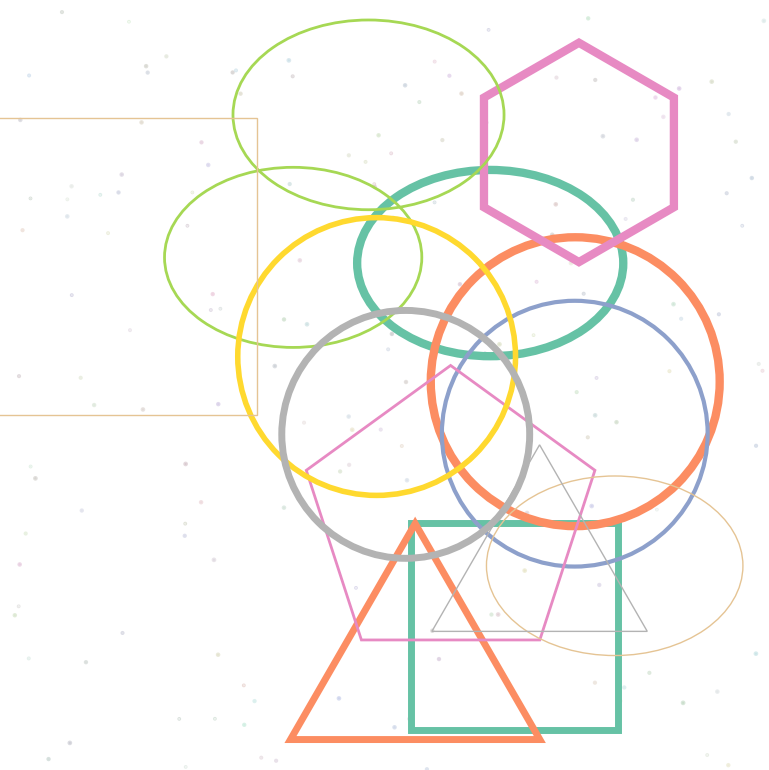[{"shape": "square", "thickness": 2.5, "radius": 0.67, "center": [0.668, 0.187]}, {"shape": "oval", "thickness": 3, "radius": 0.86, "center": [0.637, 0.658]}, {"shape": "triangle", "thickness": 2.5, "radius": 0.93, "center": [0.539, 0.133]}, {"shape": "circle", "thickness": 3, "radius": 0.94, "center": [0.747, 0.504]}, {"shape": "circle", "thickness": 1.5, "radius": 0.86, "center": [0.746, 0.437]}, {"shape": "pentagon", "thickness": 1, "radius": 0.99, "center": [0.585, 0.328]}, {"shape": "hexagon", "thickness": 3, "radius": 0.71, "center": [0.752, 0.802]}, {"shape": "oval", "thickness": 1, "radius": 0.88, "center": [0.479, 0.851]}, {"shape": "oval", "thickness": 1, "radius": 0.84, "center": [0.381, 0.666]}, {"shape": "circle", "thickness": 2, "radius": 0.9, "center": [0.489, 0.537]}, {"shape": "square", "thickness": 0.5, "radius": 0.97, "center": [0.14, 0.654]}, {"shape": "oval", "thickness": 0.5, "radius": 0.83, "center": [0.798, 0.265]}, {"shape": "triangle", "thickness": 0.5, "radius": 0.81, "center": [0.701, 0.261]}, {"shape": "circle", "thickness": 2.5, "radius": 0.8, "center": [0.527, 0.436]}]